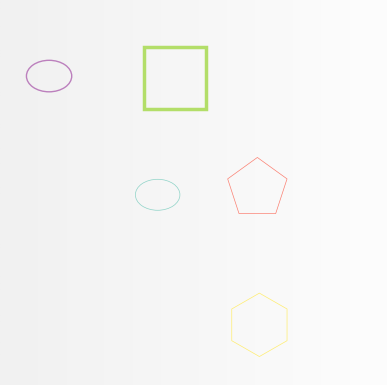[{"shape": "oval", "thickness": 0.5, "radius": 0.29, "center": [0.407, 0.494]}, {"shape": "pentagon", "thickness": 0.5, "radius": 0.4, "center": [0.664, 0.51]}, {"shape": "square", "thickness": 2.5, "radius": 0.4, "center": [0.451, 0.798]}, {"shape": "oval", "thickness": 1, "radius": 0.29, "center": [0.127, 0.802]}, {"shape": "hexagon", "thickness": 0.5, "radius": 0.41, "center": [0.669, 0.156]}]